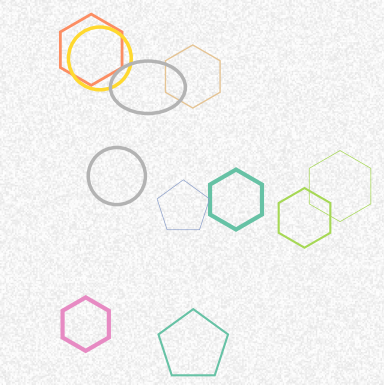[{"shape": "hexagon", "thickness": 3, "radius": 0.39, "center": [0.613, 0.482]}, {"shape": "pentagon", "thickness": 1.5, "radius": 0.47, "center": [0.502, 0.102]}, {"shape": "hexagon", "thickness": 2, "radius": 0.46, "center": [0.237, 0.871]}, {"shape": "pentagon", "thickness": 0.5, "radius": 0.36, "center": [0.476, 0.461]}, {"shape": "hexagon", "thickness": 3, "radius": 0.35, "center": [0.223, 0.158]}, {"shape": "hexagon", "thickness": 1.5, "radius": 0.39, "center": [0.791, 0.434]}, {"shape": "hexagon", "thickness": 0.5, "radius": 0.46, "center": [0.883, 0.517]}, {"shape": "circle", "thickness": 2.5, "radius": 0.41, "center": [0.259, 0.848]}, {"shape": "hexagon", "thickness": 1, "radius": 0.41, "center": [0.501, 0.801]}, {"shape": "oval", "thickness": 2.5, "radius": 0.49, "center": [0.384, 0.773]}, {"shape": "circle", "thickness": 2.5, "radius": 0.37, "center": [0.303, 0.543]}]